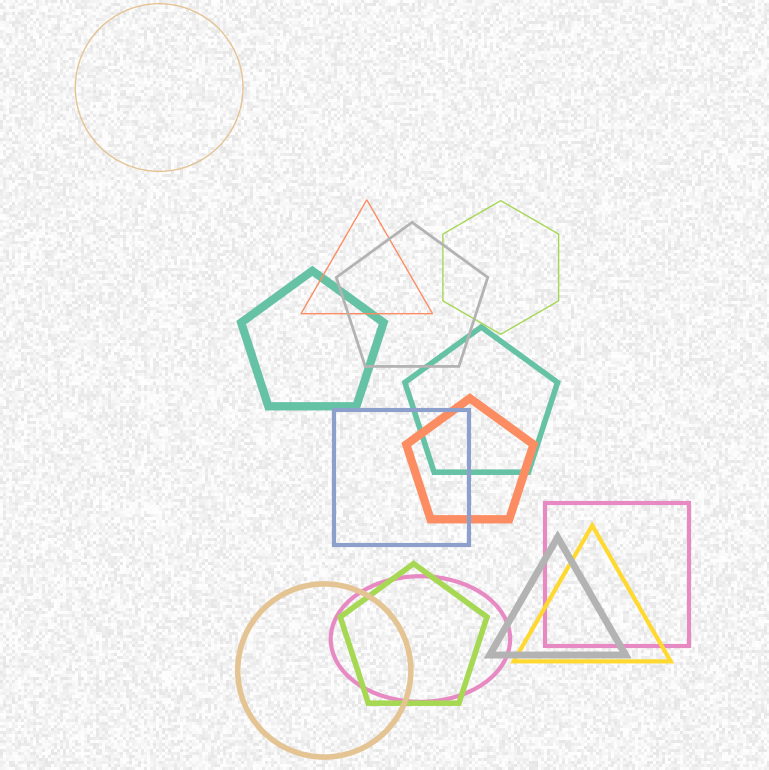[{"shape": "pentagon", "thickness": 3, "radius": 0.49, "center": [0.406, 0.551]}, {"shape": "pentagon", "thickness": 2, "radius": 0.52, "center": [0.625, 0.471]}, {"shape": "pentagon", "thickness": 3, "radius": 0.43, "center": [0.61, 0.396]}, {"shape": "triangle", "thickness": 0.5, "radius": 0.49, "center": [0.476, 0.642]}, {"shape": "square", "thickness": 1.5, "radius": 0.44, "center": [0.522, 0.38]}, {"shape": "oval", "thickness": 1.5, "radius": 0.58, "center": [0.546, 0.17]}, {"shape": "square", "thickness": 1.5, "radius": 0.46, "center": [0.801, 0.254]}, {"shape": "pentagon", "thickness": 2, "radius": 0.5, "center": [0.537, 0.168]}, {"shape": "hexagon", "thickness": 0.5, "radius": 0.43, "center": [0.65, 0.653]}, {"shape": "triangle", "thickness": 1.5, "radius": 0.59, "center": [0.769, 0.2]}, {"shape": "circle", "thickness": 2, "radius": 0.56, "center": [0.421, 0.129]}, {"shape": "circle", "thickness": 0.5, "radius": 0.54, "center": [0.207, 0.886]}, {"shape": "pentagon", "thickness": 1, "radius": 0.52, "center": [0.535, 0.608]}, {"shape": "triangle", "thickness": 2.5, "radius": 0.51, "center": [0.724, 0.2]}]